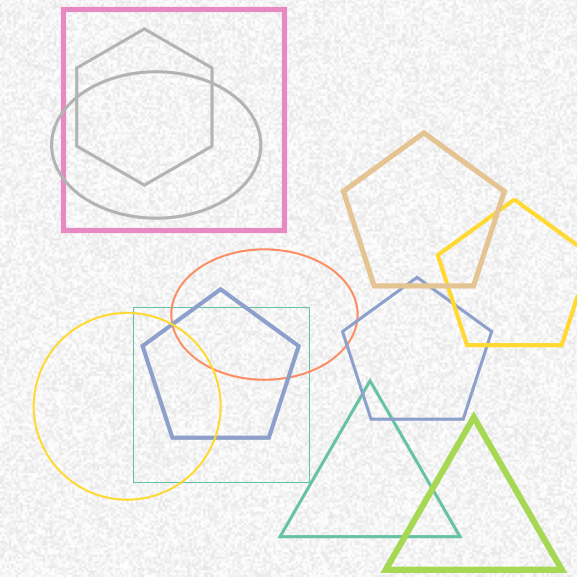[{"shape": "square", "thickness": 0.5, "radius": 0.76, "center": [0.382, 0.316]}, {"shape": "triangle", "thickness": 1.5, "radius": 0.9, "center": [0.641, 0.16]}, {"shape": "oval", "thickness": 1, "radius": 0.81, "center": [0.458, 0.454]}, {"shape": "pentagon", "thickness": 1.5, "radius": 0.68, "center": [0.722, 0.383]}, {"shape": "pentagon", "thickness": 2, "radius": 0.71, "center": [0.382, 0.356]}, {"shape": "square", "thickness": 2.5, "radius": 0.96, "center": [0.301, 0.793]}, {"shape": "triangle", "thickness": 3, "radius": 0.88, "center": [0.82, 0.1]}, {"shape": "circle", "thickness": 1, "radius": 0.81, "center": [0.22, 0.296]}, {"shape": "pentagon", "thickness": 2, "radius": 0.7, "center": [0.891, 0.514]}, {"shape": "pentagon", "thickness": 2.5, "radius": 0.73, "center": [0.734, 0.623]}, {"shape": "oval", "thickness": 1.5, "radius": 0.91, "center": [0.27, 0.748]}, {"shape": "hexagon", "thickness": 1.5, "radius": 0.68, "center": [0.25, 0.814]}]